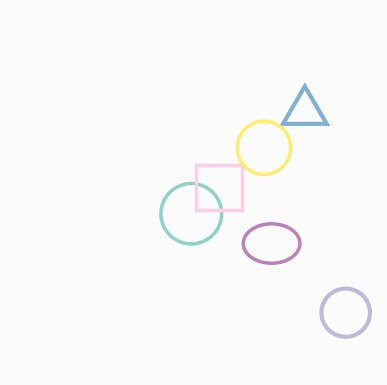[{"shape": "circle", "thickness": 2.5, "radius": 0.39, "center": [0.494, 0.445]}, {"shape": "circle", "thickness": 3, "radius": 0.31, "center": [0.892, 0.188]}, {"shape": "triangle", "thickness": 3, "radius": 0.33, "center": [0.787, 0.711]}, {"shape": "square", "thickness": 2.5, "radius": 0.29, "center": [0.565, 0.513]}, {"shape": "oval", "thickness": 2.5, "radius": 0.37, "center": [0.701, 0.367]}, {"shape": "circle", "thickness": 2.5, "radius": 0.35, "center": [0.681, 0.616]}]